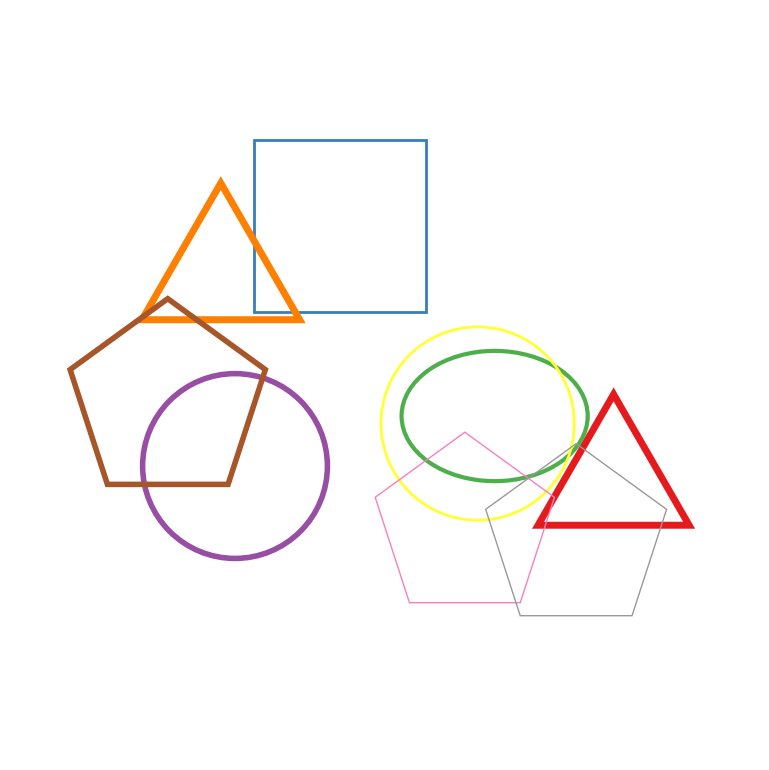[{"shape": "triangle", "thickness": 2.5, "radius": 0.57, "center": [0.797, 0.375]}, {"shape": "square", "thickness": 1, "radius": 0.56, "center": [0.442, 0.707]}, {"shape": "oval", "thickness": 1.5, "radius": 0.6, "center": [0.642, 0.46]}, {"shape": "circle", "thickness": 2, "radius": 0.6, "center": [0.305, 0.395]}, {"shape": "triangle", "thickness": 2.5, "radius": 0.59, "center": [0.287, 0.644]}, {"shape": "circle", "thickness": 1, "radius": 0.63, "center": [0.62, 0.45]}, {"shape": "pentagon", "thickness": 2, "radius": 0.67, "center": [0.218, 0.479]}, {"shape": "pentagon", "thickness": 0.5, "radius": 0.61, "center": [0.604, 0.316]}, {"shape": "pentagon", "thickness": 0.5, "radius": 0.62, "center": [0.748, 0.3]}]